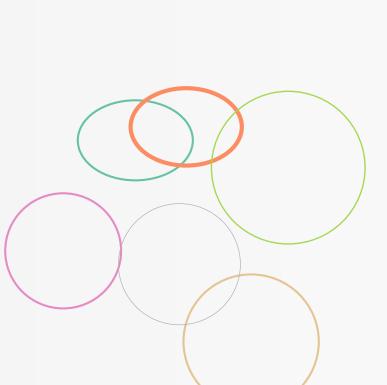[{"shape": "oval", "thickness": 1.5, "radius": 0.74, "center": [0.349, 0.636]}, {"shape": "oval", "thickness": 3, "radius": 0.72, "center": [0.481, 0.67]}, {"shape": "circle", "thickness": 1.5, "radius": 0.75, "center": [0.163, 0.348]}, {"shape": "circle", "thickness": 1, "radius": 0.99, "center": [0.744, 0.565]}, {"shape": "circle", "thickness": 1.5, "radius": 0.87, "center": [0.648, 0.113]}, {"shape": "circle", "thickness": 0.5, "radius": 0.79, "center": [0.463, 0.314]}]